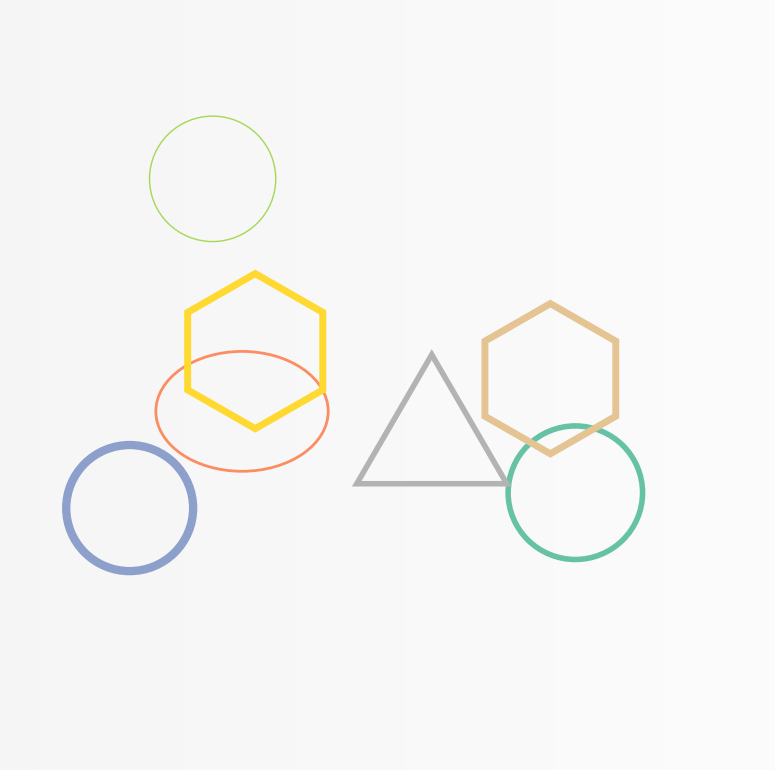[{"shape": "circle", "thickness": 2, "radius": 0.43, "center": [0.742, 0.36]}, {"shape": "oval", "thickness": 1, "radius": 0.56, "center": [0.312, 0.466]}, {"shape": "circle", "thickness": 3, "radius": 0.41, "center": [0.167, 0.34]}, {"shape": "circle", "thickness": 0.5, "radius": 0.41, "center": [0.274, 0.768]}, {"shape": "hexagon", "thickness": 2.5, "radius": 0.5, "center": [0.329, 0.544]}, {"shape": "hexagon", "thickness": 2.5, "radius": 0.49, "center": [0.71, 0.508]}, {"shape": "triangle", "thickness": 2, "radius": 0.56, "center": [0.557, 0.428]}]